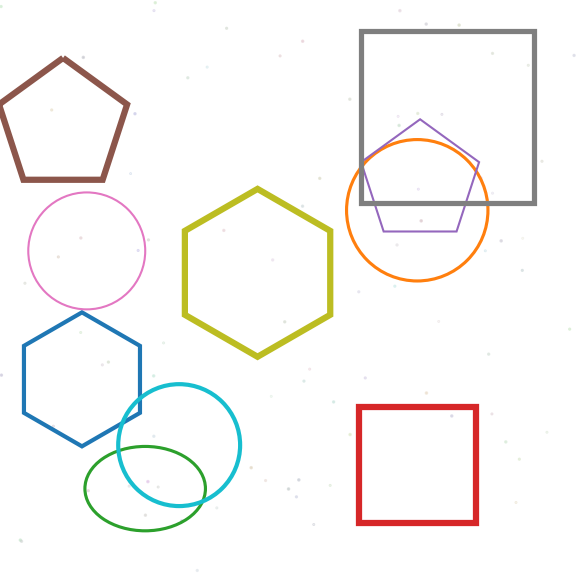[{"shape": "hexagon", "thickness": 2, "radius": 0.58, "center": [0.142, 0.342]}, {"shape": "circle", "thickness": 1.5, "radius": 0.61, "center": [0.723, 0.635]}, {"shape": "oval", "thickness": 1.5, "radius": 0.52, "center": [0.251, 0.153]}, {"shape": "square", "thickness": 3, "radius": 0.5, "center": [0.723, 0.194]}, {"shape": "pentagon", "thickness": 1, "radius": 0.54, "center": [0.727, 0.685]}, {"shape": "pentagon", "thickness": 3, "radius": 0.58, "center": [0.109, 0.782]}, {"shape": "circle", "thickness": 1, "radius": 0.51, "center": [0.15, 0.565]}, {"shape": "square", "thickness": 2.5, "radius": 0.75, "center": [0.774, 0.797]}, {"shape": "hexagon", "thickness": 3, "radius": 0.73, "center": [0.446, 0.527]}, {"shape": "circle", "thickness": 2, "radius": 0.53, "center": [0.31, 0.228]}]